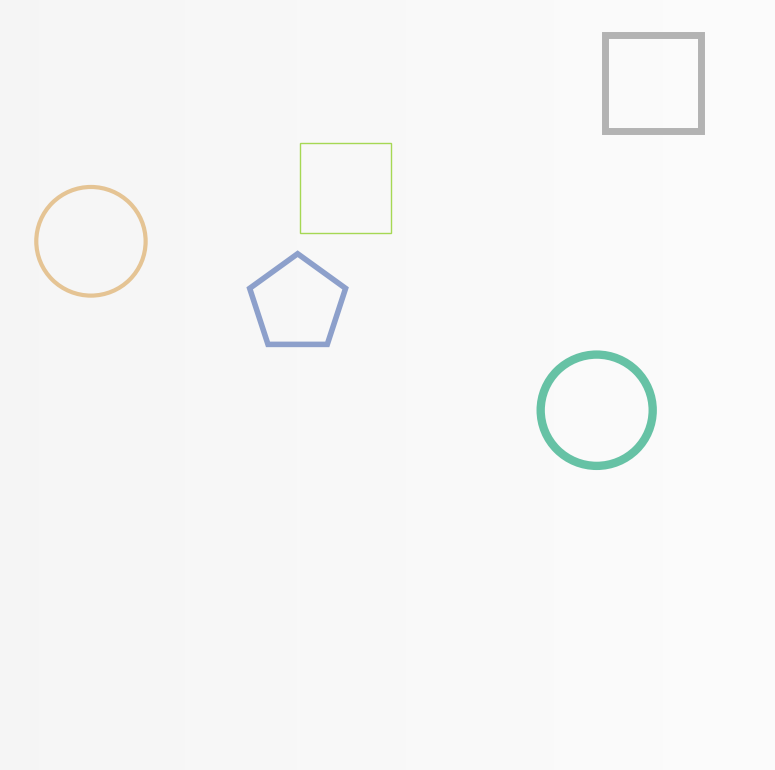[{"shape": "circle", "thickness": 3, "radius": 0.36, "center": [0.77, 0.467]}, {"shape": "pentagon", "thickness": 2, "radius": 0.33, "center": [0.384, 0.605]}, {"shape": "square", "thickness": 0.5, "radius": 0.29, "center": [0.446, 0.756]}, {"shape": "circle", "thickness": 1.5, "radius": 0.35, "center": [0.117, 0.687]}, {"shape": "square", "thickness": 2.5, "radius": 0.31, "center": [0.843, 0.892]}]